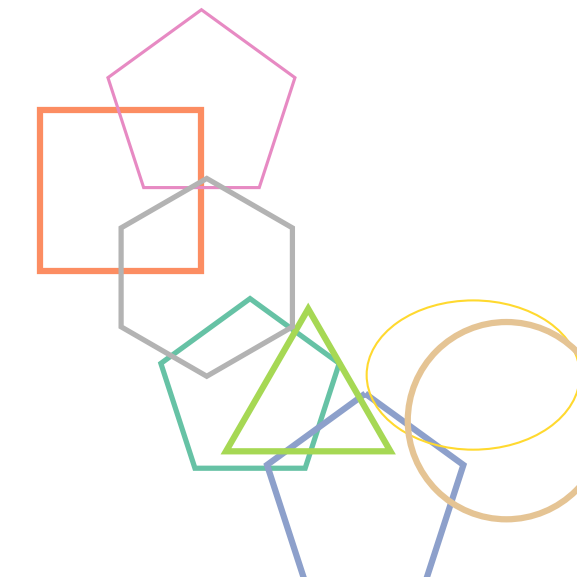[{"shape": "pentagon", "thickness": 2.5, "radius": 0.81, "center": [0.433, 0.32]}, {"shape": "square", "thickness": 3, "radius": 0.69, "center": [0.208, 0.67]}, {"shape": "pentagon", "thickness": 3, "radius": 0.89, "center": [0.632, 0.139]}, {"shape": "pentagon", "thickness": 1.5, "radius": 0.85, "center": [0.349, 0.812]}, {"shape": "triangle", "thickness": 3, "radius": 0.82, "center": [0.534, 0.3]}, {"shape": "oval", "thickness": 1, "radius": 0.92, "center": [0.819, 0.35]}, {"shape": "circle", "thickness": 3, "radius": 0.85, "center": [0.877, 0.271]}, {"shape": "hexagon", "thickness": 2.5, "radius": 0.86, "center": [0.358, 0.519]}]